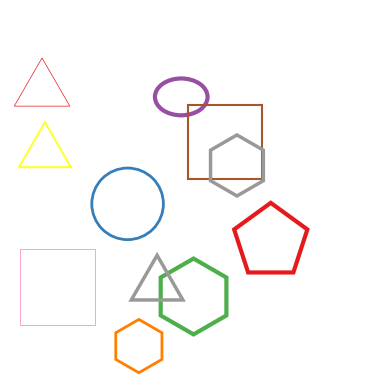[{"shape": "triangle", "thickness": 0.5, "radius": 0.42, "center": [0.109, 0.766]}, {"shape": "pentagon", "thickness": 3, "radius": 0.5, "center": [0.703, 0.373]}, {"shape": "circle", "thickness": 2, "radius": 0.46, "center": [0.331, 0.471]}, {"shape": "hexagon", "thickness": 3, "radius": 0.49, "center": [0.503, 0.23]}, {"shape": "oval", "thickness": 3, "radius": 0.34, "center": [0.471, 0.748]}, {"shape": "hexagon", "thickness": 2, "radius": 0.35, "center": [0.361, 0.101]}, {"shape": "triangle", "thickness": 1.5, "radius": 0.39, "center": [0.117, 0.605]}, {"shape": "square", "thickness": 1.5, "radius": 0.48, "center": [0.584, 0.631]}, {"shape": "square", "thickness": 0.5, "radius": 0.49, "center": [0.149, 0.254]}, {"shape": "triangle", "thickness": 2.5, "radius": 0.39, "center": [0.408, 0.26]}, {"shape": "hexagon", "thickness": 2.5, "radius": 0.4, "center": [0.615, 0.57]}]